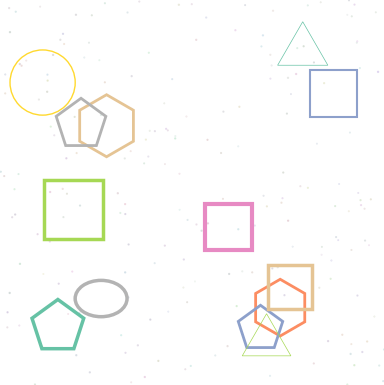[{"shape": "triangle", "thickness": 0.5, "radius": 0.38, "center": [0.786, 0.868]}, {"shape": "pentagon", "thickness": 2.5, "radius": 0.35, "center": [0.15, 0.151]}, {"shape": "hexagon", "thickness": 2, "radius": 0.37, "center": [0.728, 0.201]}, {"shape": "square", "thickness": 1.5, "radius": 0.3, "center": [0.867, 0.757]}, {"shape": "pentagon", "thickness": 2, "radius": 0.3, "center": [0.677, 0.146]}, {"shape": "square", "thickness": 3, "radius": 0.3, "center": [0.594, 0.41]}, {"shape": "square", "thickness": 2.5, "radius": 0.38, "center": [0.192, 0.457]}, {"shape": "triangle", "thickness": 0.5, "radius": 0.36, "center": [0.692, 0.112]}, {"shape": "circle", "thickness": 1, "radius": 0.42, "center": [0.111, 0.786]}, {"shape": "hexagon", "thickness": 2, "radius": 0.4, "center": [0.277, 0.673]}, {"shape": "square", "thickness": 2.5, "radius": 0.29, "center": [0.754, 0.254]}, {"shape": "pentagon", "thickness": 2, "radius": 0.34, "center": [0.21, 0.677]}, {"shape": "oval", "thickness": 2.5, "radius": 0.34, "center": [0.263, 0.225]}]